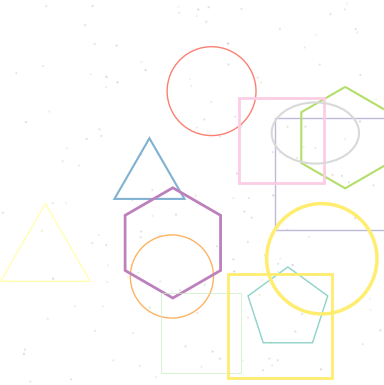[{"shape": "pentagon", "thickness": 1, "radius": 0.54, "center": [0.748, 0.198]}, {"shape": "triangle", "thickness": 1, "radius": 0.67, "center": [0.118, 0.337]}, {"shape": "square", "thickness": 1, "radius": 0.73, "center": [0.861, 0.549]}, {"shape": "circle", "thickness": 1, "radius": 0.58, "center": [0.55, 0.763]}, {"shape": "triangle", "thickness": 1.5, "radius": 0.52, "center": [0.388, 0.536]}, {"shape": "circle", "thickness": 1, "radius": 0.54, "center": [0.447, 0.282]}, {"shape": "hexagon", "thickness": 1.5, "radius": 0.66, "center": [0.897, 0.643]}, {"shape": "square", "thickness": 2, "radius": 0.55, "center": [0.73, 0.636]}, {"shape": "oval", "thickness": 1.5, "radius": 0.57, "center": [0.819, 0.654]}, {"shape": "hexagon", "thickness": 2, "radius": 0.72, "center": [0.449, 0.369]}, {"shape": "square", "thickness": 0.5, "radius": 0.52, "center": [0.522, 0.136]}, {"shape": "square", "thickness": 2, "radius": 0.68, "center": [0.727, 0.154]}, {"shape": "circle", "thickness": 2.5, "radius": 0.72, "center": [0.836, 0.328]}]